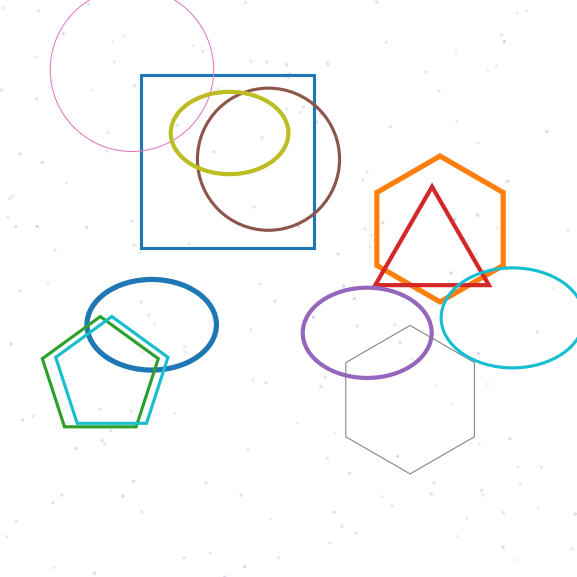[{"shape": "oval", "thickness": 2.5, "radius": 0.56, "center": [0.263, 0.437]}, {"shape": "square", "thickness": 1.5, "radius": 0.75, "center": [0.394, 0.72]}, {"shape": "hexagon", "thickness": 2.5, "radius": 0.63, "center": [0.762, 0.603]}, {"shape": "pentagon", "thickness": 1.5, "radius": 0.53, "center": [0.174, 0.345]}, {"shape": "triangle", "thickness": 2, "radius": 0.57, "center": [0.748, 0.562]}, {"shape": "oval", "thickness": 2, "radius": 0.56, "center": [0.636, 0.423]}, {"shape": "circle", "thickness": 1.5, "radius": 0.62, "center": [0.465, 0.723]}, {"shape": "circle", "thickness": 0.5, "radius": 0.71, "center": [0.228, 0.878]}, {"shape": "hexagon", "thickness": 0.5, "radius": 0.64, "center": [0.71, 0.307]}, {"shape": "oval", "thickness": 2, "radius": 0.51, "center": [0.398, 0.769]}, {"shape": "oval", "thickness": 1.5, "radius": 0.62, "center": [0.888, 0.449]}, {"shape": "pentagon", "thickness": 1.5, "radius": 0.51, "center": [0.194, 0.349]}]